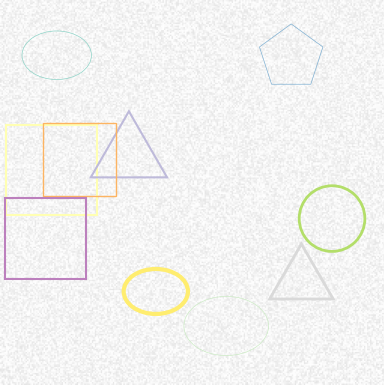[{"shape": "oval", "thickness": 0.5, "radius": 0.45, "center": [0.147, 0.856]}, {"shape": "square", "thickness": 1.5, "radius": 0.59, "center": [0.134, 0.558]}, {"shape": "triangle", "thickness": 1.5, "radius": 0.57, "center": [0.335, 0.596]}, {"shape": "pentagon", "thickness": 0.5, "radius": 0.43, "center": [0.756, 0.851]}, {"shape": "square", "thickness": 1, "radius": 0.47, "center": [0.207, 0.585]}, {"shape": "circle", "thickness": 2, "radius": 0.43, "center": [0.862, 0.432]}, {"shape": "triangle", "thickness": 2, "radius": 0.48, "center": [0.783, 0.271]}, {"shape": "square", "thickness": 1.5, "radius": 0.53, "center": [0.118, 0.381]}, {"shape": "oval", "thickness": 0.5, "radius": 0.55, "center": [0.588, 0.153]}, {"shape": "oval", "thickness": 3, "radius": 0.42, "center": [0.405, 0.243]}]